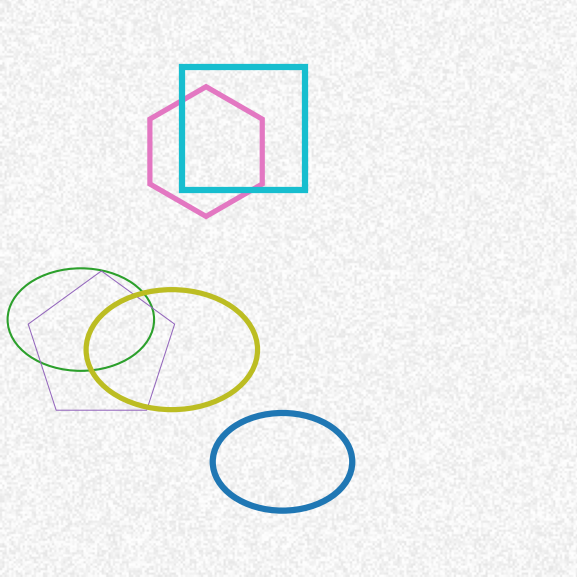[{"shape": "oval", "thickness": 3, "radius": 0.6, "center": [0.489, 0.199]}, {"shape": "oval", "thickness": 1, "radius": 0.63, "center": [0.14, 0.446]}, {"shape": "pentagon", "thickness": 0.5, "radius": 0.67, "center": [0.176, 0.397]}, {"shape": "hexagon", "thickness": 2.5, "radius": 0.56, "center": [0.357, 0.737]}, {"shape": "oval", "thickness": 2.5, "radius": 0.74, "center": [0.298, 0.394]}, {"shape": "square", "thickness": 3, "radius": 0.54, "center": [0.422, 0.777]}]